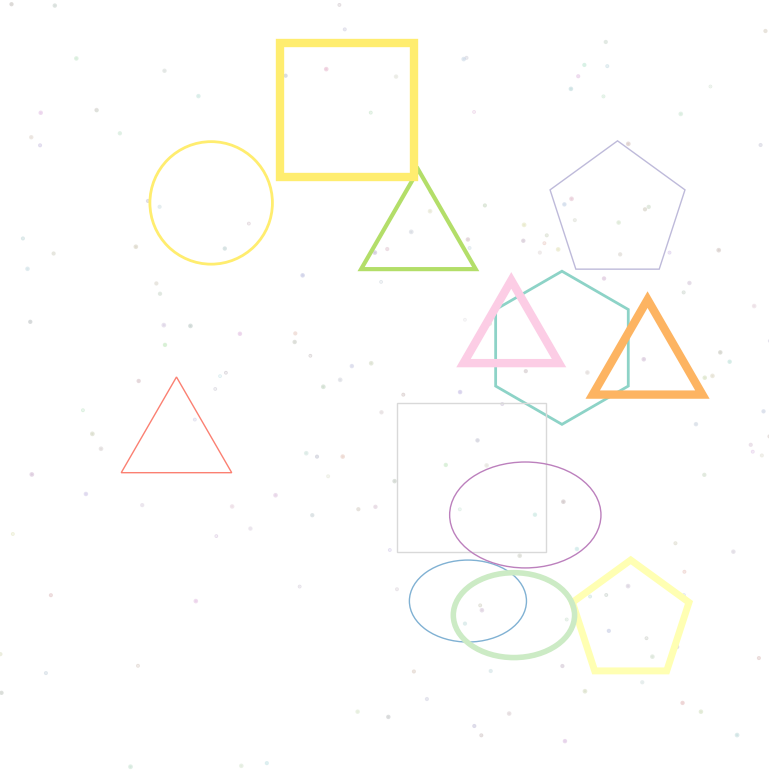[{"shape": "hexagon", "thickness": 1, "radius": 0.5, "center": [0.73, 0.548]}, {"shape": "pentagon", "thickness": 2.5, "radius": 0.4, "center": [0.819, 0.193]}, {"shape": "pentagon", "thickness": 0.5, "radius": 0.46, "center": [0.802, 0.725]}, {"shape": "triangle", "thickness": 0.5, "radius": 0.41, "center": [0.229, 0.428]}, {"shape": "oval", "thickness": 0.5, "radius": 0.38, "center": [0.608, 0.219]}, {"shape": "triangle", "thickness": 3, "radius": 0.41, "center": [0.841, 0.529]}, {"shape": "triangle", "thickness": 1.5, "radius": 0.43, "center": [0.543, 0.693]}, {"shape": "triangle", "thickness": 3, "radius": 0.36, "center": [0.664, 0.564]}, {"shape": "square", "thickness": 0.5, "radius": 0.48, "center": [0.612, 0.379]}, {"shape": "oval", "thickness": 0.5, "radius": 0.49, "center": [0.682, 0.331]}, {"shape": "oval", "thickness": 2, "radius": 0.39, "center": [0.667, 0.201]}, {"shape": "circle", "thickness": 1, "radius": 0.4, "center": [0.274, 0.736]}, {"shape": "square", "thickness": 3, "radius": 0.43, "center": [0.451, 0.857]}]